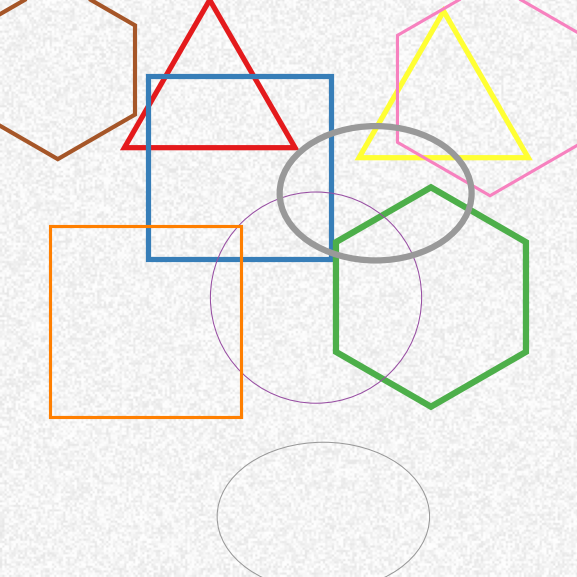[{"shape": "triangle", "thickness": 2.5, "radius": 0.85, "center": [0.363, 0.829]}, {"shape": "square", "thickness": 2.5, "radius": 0.79, "center": [0.415, 0.709]}, {"shape": "hexagon", "thickness": 3, "radius": 0.95, "center": [0.746, 0.485]}, {"shape": "circle", "thickness": 0.5, "radius": 0.91, "center": [0.547, 0.484]}, {"shape": "square", "thickness": 1.5, "radius": 0.83, "center": [0.251, 0.443]}, {"shape": "triangle", "thickness": 2.5, "radius": 0.85, "center": [0.768, 0.811]}, {"shape": "hexagon", "thickness": 2, "radius": 0.77, "center": [0.1, 0.878]}, {"shape": "hexagon", "thickness": 1.5, "radius": 0.93, "center": [0.848, 0.845]}, {"shape": "oval", "thickness": 3, "radius": 0.83, "center": [0.65, 0.664]}, {"shape": "oval", "thickness": 0.5, "radius": 0.92, "center": [0.56, 0.105]}]